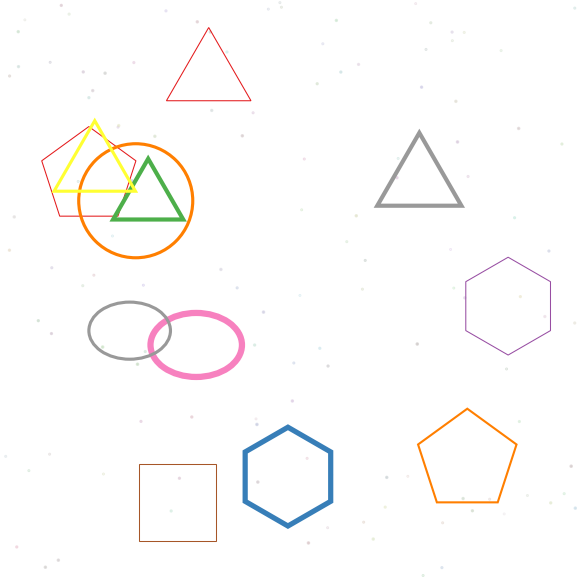[{"shape": "triangle", "thickness": 0.5, "radius": 0.42, "center": [0.361, 0.867]}, {"shape": "pentagon", "thickness": 0.5, "radius": 0.43, "center": [0.154, 0.694]}, {"shape": "hexagon", "thickness": 2.5, "radius": 0.43, "center": [0.499, 0.174]}, {"shape": "triangle", "thickness": 2, "radius": 0.35, "center": [0.257, 0.654]}, {"shape": "hexagon", "thickness": 0.5, "radius": 0.42, "center": [0.88, 0.469]}, {"shape": "circle", "thickness": 1.5, "radius": 0.49, "center": [0.235, 0.652]}, {"shape": "pentagon", "thickness": 1, "radius": 0.45, "center": [0.809, 0.202]}, {"shape": "triangle", "thickness": 1.5, "radius": 0.41, "center": [0.164, 0.709]}, {"shape": "square", "thickness": 0.5, "radius": 0.33, "center": [0.307, 0.13]}, {"shape": "oval", "thickness": 3, "radius": 0.4, "center": [0.34, 0.402]}, {"shape": "oval", "thickness": 1.5, "radius": 0.35, "center": [0.225, 0.427]}, {"shape": "triangle", "thickness": 2, "radius": 0.42, "center": [0.726, 0.685]}]